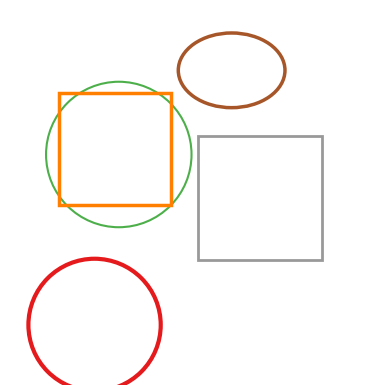[{"shape": "circle", "thickness": 3, "radius": 0.86, "center": [0.246, 0.156]}, {"shape": "circle", "thickness": 1.5, "radius": 0.94, "center": [0.309, 0.599]}, {"shape": "square", "thickness": 2.5, "radius": 0.73, "center": [0.298, 0.614]}, {"shape": "oval", "thickness": 2.5, "radius": 0.69, "center": [0.602, 0.817]}, {"shape": "square", "thickness": 2, "radius": 0.81, "center": [0.674, 0.487]}]